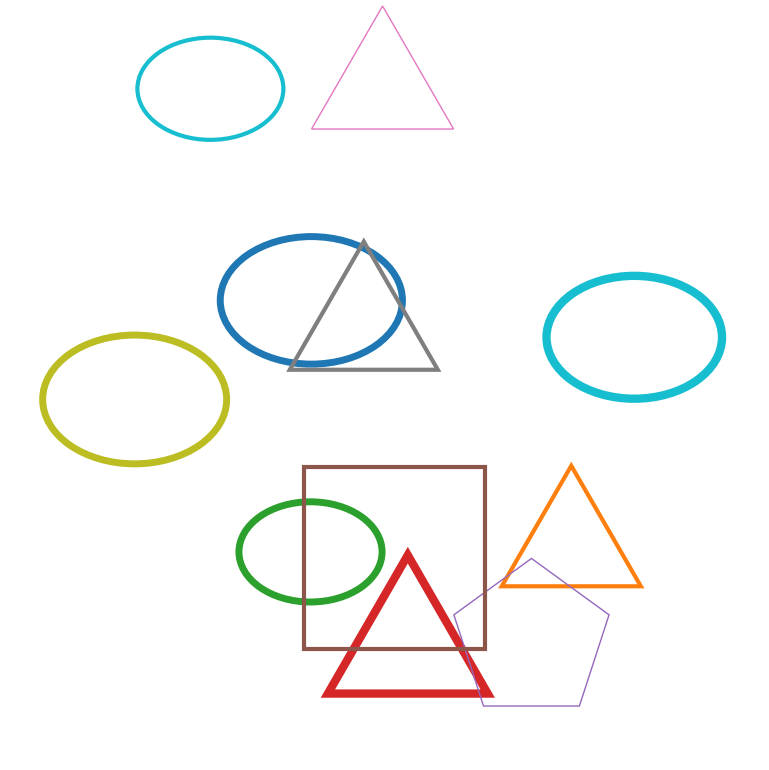[{"shape": "oval", "thickness": 2.5, "radius": 0.59, "center": [0.404, 0.61]}, {"shape": "triangle", "thickness": 1.5, "radius": 0.52, "center": [0.742, 0.291]}, {"shape": "oval", "thickness": 2.5, "radius": 0.46, "center": [0.403, 0.283]}, {"shape": "triangle", "thickness": 3, "radius": 0.6, "center": [0.53, 0.159]}, {"shape": "pentagon", "thickness": 0.5, "radius": 0.53, "center": [0.69, 0.169]}, {"shape": "square", "thickness": 1.5, "radius": 0.59, "center": [0.512, 0.275]}, {"shape": "triangle", "thickness": 0.5, "radius": 0.53, "center": [0.497, 0.886]}, {"shape": "triangle", "thickness": 1.5, "radius": 0.56, "center": [0.472, 0.575]}, {"shape": "oval", "thickness": 2.5, "radius": 0.6, "center": [0.175, 0.481]}, {"shape": "oval", "thickness": 3, "radius": 0.57, "center": [0.824, 0.562]}, {"shape": "oval", "thickness": 1.5, "radius": 0.47, "center": [0.273, 0.885]}]